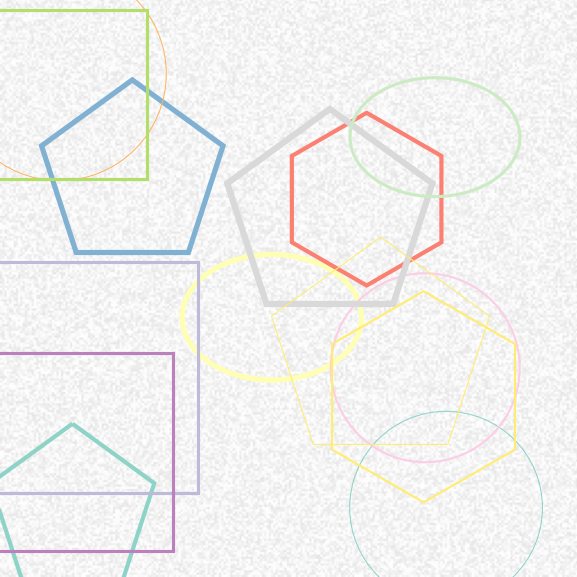[{"shape": "circle", "thickness": 0.5, "radius": 0.83, "center": [0.772, 0.12]}, {"shape": "pentagon", "thickness": 2, "radius": 0.75, "center": [0.125, 0.116]}, {"shape": "oval", "thickness": 2.5, "radius": 0.78, "center": [0.471, 0.45]}, {"shape": "square", "thickness": 1.5, "radius": 1.0, "center": [0.143, 0.346]}, {"shape": "hexagon", "thickness": 2, "radius": 0.75, "center": [0.635, 0.654]}, {"shape": "pentagon", "thickness": 2.5, "radius": 0.83, "center": [0.229, 0.696]}, {"shape": "circle", "thickness": 0.5, "radius": 0.92, "center": [0.103, 0.871]}, {"shape": "square", "thickness": 1.5, "radius": 0.73, "center": [0.108, 0.835]}, {"shape": "circle", "thickness": 1, "radius": 0.82, "center": [0.736, 0.362]}, {"shape": "pentagon", "thickness": 3, "radius": 0.93, "center": [0.571, 0.624]}, {"shape": "square", "thickness": 1.5, "radius": 0.86, "center": [0.128, 0.217]}, {"shape": "oval", "thickness": 1.5, "radius": 0.74, "center": [0.753, 0.762]}, {"shape": "hexagon", "thickness": 1, "radius": 0.91, "center": [0.733, 0.312]}, {"shape": "pentagon", "thickness": 0.5, "radius": 0.99, "center": [0.659, 0.39]}]